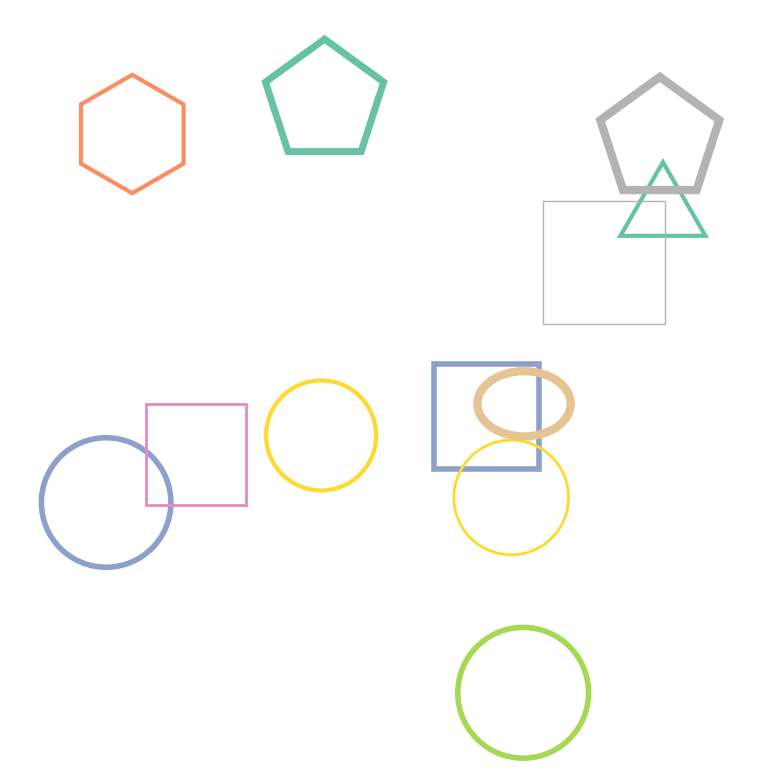[{"shape": "pentagon", "thickness": 2.5, "radius": 0.4, "center": [0.422, 0.868]}, {"shape": "triangle", "thickness": 1.5, "radius": 0.32, "center": [0.861, 0.726]}, {"shape": "hexagon", "thickness": 1.5, "radius": 0.38, "center": [0.172, 0.826]}, {"shape": "square", "thickness": 2, "radius": 0.34, "center": [0.632, 0.459]}, {"shape": "circle", "thickness": 2, "radius": 0.42, "center": [0.138, 0.347]}, {"shape": "square", "thickness": 1, "radius": 0.32, "center": [0.255, 0.41]}, {"shape": "circle", "thickness": 2, "radius": 0.42, "center": [0.679, 0.1]}, {"shape": "circle", "thickness": 1.5, "radius": 0.36, "center": [0.417, 0.434]}, {"shape": "circle", "thickness": 1, "radius": 0.37, "center": [0.664, 0.354]}, {"shape": "oval", "thickness": 3, "radius": 0.3, "center": [0.681, 0.476]}, {"shape": "square", "thickness": 0.5, "radius": 0.4, "center": [0.784, 0.659]}, {"shape": "pentagon", "thickness": 3, "radius": 0.41, "center": [0.857, 0.819]}]